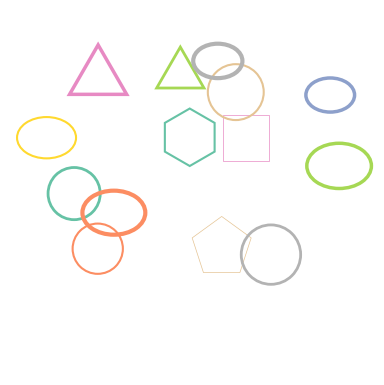[{"shape": "circle", "thickness": 2, "radius": 0.34, "center": [0.193, 0.497]}, {"shape": "hexagon", "thickness": 1.5, "radius": 0.37, "center": [0.493, 0.643]}, {"shape": "oval", "thickness": 3, "radius": 0.41, "center": [0.296, 0.448]}, {"shape": "circle", "thickness": 1.5, "radius": 0.33, "center": [0.254, 0.354]}, {"shape": "oval", "thickness": 2.5, "radius": 0.32, "center": [0.858, 0.753]}, {"shape": "square", "thickness": 0.5, "radius": 0.3, "center": [0.64, 0.642]}, {"shape": "triangle", "thickness": 2.5, "radius": 0.43, "center": [0.255, 0.798]}, {"shape": "oval", "thickness": 2.5, "radius": 0.42, "center": [0.881, 0.569]}, {"shape": "triangle", "thickness": 2, "radius": 0.35, "center": [0.468, 0.807]}, {"shape": "oval", "thickness": 1.5, "radius": 0.38, "center": [0.121, 0.642]}, {"shape": "pentagon", "thickness": 0.5, "radius": 0.4, "center": [0.576, 0.357]}, {"shape": "circle", "thickness": 1.5, "radius": 0.36, "center": [0.612, 0.761]}, {"shape": "oval", "thickness": 3, "radius": 0.32, "center": [0.566, 0.842]}, {"shape": "circle", "thickness": 2, "radius": 0.39, "center": [0.704, 0.339]}]